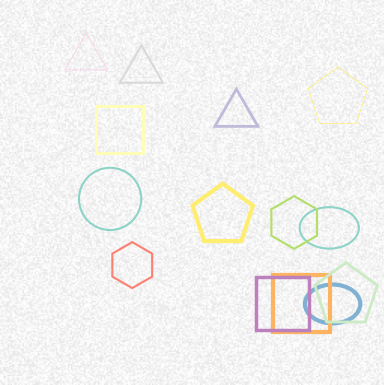[{"shape": "circle", "thickness": 1.5, "radius": 0.4, "center": [0.286, 0.483]}, {"shape": "oval", "thickness": 1.5, "radius": 0.38, "center": [0.855, 0.408]}, {"shape": "square", "thickness": 2, "radius": 0.3, "center": [0.311, 0.663]}, {"shape": "triangle", "thickness": 2, "radius": 0.32, "center": [0.614, 0.704]}, {"shape": "hexagon", "thickness": 1.5, "radius": 0.3, "center": [0.343, 0.311]}, {"shape": "oval", "thickness": 3, "radius": 0.36, "center": [0.864, 0.211]}, {"shape": "square", "thickness": 3, "radius": 0.37, "center": [0.783, 0.211]}, {"shape": "hexagon", "thickness": 1.5, "radius": 0.34, "center": [0.764, 0.422]}, {"shape": "triangle", "thickness": 0.5, "radius": 0.32, "center": [0.224, 0.851]}, {"shape": "triangle", "thickness": 1.5, "radius": 0.32, "center": [0.367, 0.817]}, {"shape": "square", "thickness": 2.5, "radius": 0.35, "center": [0.734, 0.211]}, {"shape": "pentagon", "thickness": 2, "radius": 0.43, "center": [0.899, 0.233]}, {"shape": "pentagon", "thickness": 3, "radius": 0.41, "center": [0.579, 0.44]}, {"shape": "pentagon", "thickness": 0.5, "radius": 0.41, "center": [0.878, 0.745]}]